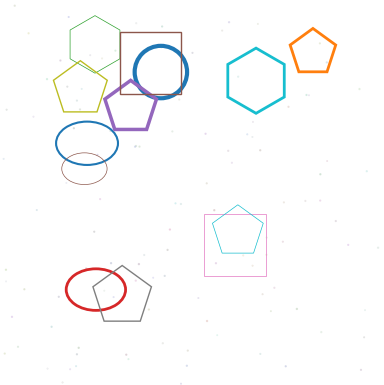[{"shape": "oval", "thickness": 1.5, "radius": 0.4, "center": [0.226, 0.628]}, {"shape": "circle", "thickness": 3, "radius": 0.34, "center": [0.418, 0.813]}, {"shape": "pentagon", "thickness": 2, "radius": 0.31, "center": [0.813, 0.864]}, {"shape": "hexagon", "thickness": 0.5, "radius": 0.37, "center": [0.247, 0.885]}, {"shape": "oval", "thickness": 2, "radius": 0.39, "center": [0.249, 0.248]}, {"shape": "pentagon", "thickness": 2.5, "radius": 0.35, "center": [0.339, 0.721]}, {"shape": "square", "thickness": 1, "radius": 0.4, "center": [0.392, 0.836]}, {"shape": "oval", "thickness": 0.5, "radius": 0.29, "center": [0.219, 0.562]}, {"shape": "square", "thickness": 0.5, "radius": 0.4, "center": [0.61, 0.364]}, {"shape": "pentagon", "thickness": 1, "radius": 0.4, "center": [0.317, 0.23]}, {"shape": "pentagon", "thickness": 1, "radius": 0.37, "center": [0.209, 0.769]}, {"shape": "pentagon", "thickness": 0.5, "radius": 0.35, "center": [0.618, 0.399]}, {"shape": "hexagon", "thickness": 2, "radius": 0.42, "center": [0.665, 0.79]}]